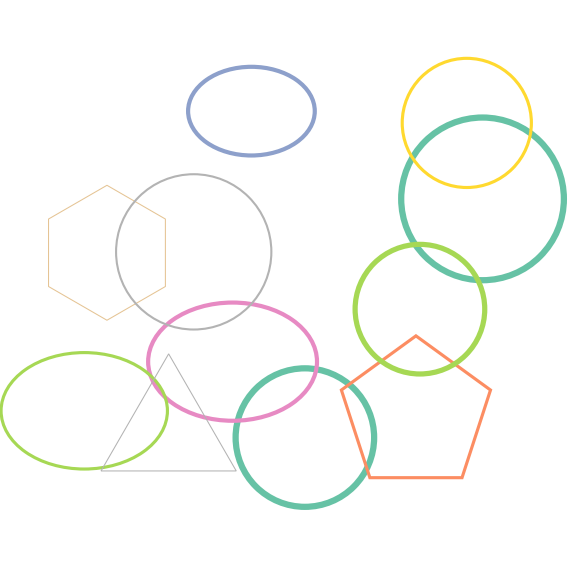[{"shape": "circle", "thickness": 3, "radius": 0.6, "center": [0.528, 0.241]}, {"shape": "circle", "thickness": 3, "radius": 0.7, "center": [0.836, 0.655]}, {"shape": "pentagon", "thickness": 1.5, "radius": 0.68, "center": [0.72, 0.282]}, {"shape": "oval", "thickness": 2, "radius": 0.55, "center": [0.435, 0.807]}, {"shape": "oval", "thickness": 2, "radius": 0.73, "center": [0.403, 0.373]}, {"shape": "circle", "thickness": 2.5, "radius": 0.56, "center": [0.727, 0.464]}, {"shape": "oval", "thickness": 1.5, "radius": 0.72, "center": [0.146, 0.288]}, {"shape": "circle", "thickness": 1.5, "radius": 0.56, "center": [0.808, 0.786]}, {"shape": "hexagon", "thickness": 0.5, "radius": 0.58, "center": [0.185, 0.561]}, {"shape": "circle", "thickness": 1, "radius": 0.67, "center": [0.335, 0.563]}, {"shape": "triangle", "thickness": 0.5, "radius": 0.68, "center": [0.292, 0.251]}]